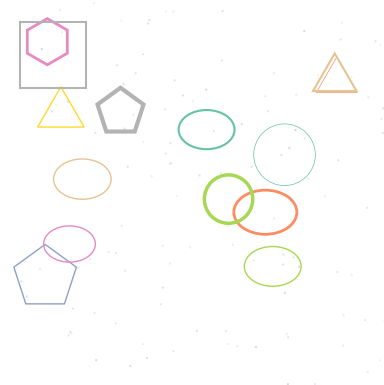[{"shape": "oval", "thickness": 1.5, "radius": 0.36, "center": [0.537, 0.663]}, {"shape": "circle", "thickness": 0.5, "radius": 0.4, "center": [0.739, 0.598]}, {"shape": "oval", "thickness": 2, "radius": 0.41, "center": [0.689, 0.449]}, {"shape": "triangle", "thickness": 0.5, "radius": 0.31, "center": [0.875, 0.79]}, {"shape": "pentagon", "thickness": 1, "radius": 0.43, "center": [0.117, 0.28]}, {"shape": "oval", "thickness": 1, "radius": 0.34, "center": [0.18, 0.366]}, {"shape": "hexagon", "thickness": 2, "radius": 0.3, "center": [0.123, 0.892]}, {"shape": "circle", "thickness": 2.5, "radius": 0.31, "center": [0.594, 0.483]}, {"shape": "oval", "thickness": 1, "radius": 0.37, "center": [0.708, 0.308]}, {"shape": "triangle", "thickness": 1, "radius": 0.35, "center": [0.158, 0.705]}, {"shape": "triangle", "thickness": 1.5, "radius": 0.33, "center": [0.869, 0.796]}, {"shape": "oval", "thickness": 1, "radius": 0.37, "center": [0.214, 0.535]}, {"shape": "square", "thickness": 1.5, "radius": 0.43, "center": [0.137, 0.858]}, {"shape": "pentagon", "thickness": 3, "radius": 0.31, "center": [0.313, 0.709]}]